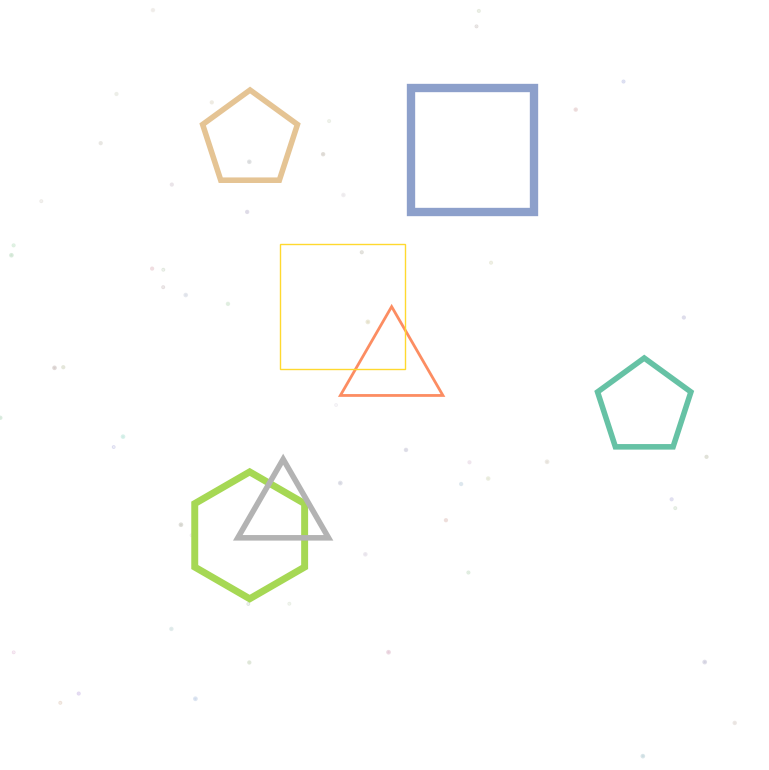[{"shape": "pentagon", "thickness": 2, "radius": 0.32, "center": [0.837, 0.471]}, {"shape": "triangle", "thickness": 1, "radius": 0.38, "center": [0.509, 0.525]}, {"shape": "square", "thickness": 3, "radius": 0.4, "center": [0.614, 0.805]}, {"shape": "hexagon", "thickness": 2.5, "radius": 0.41, "center": [0.324, 0.305]}, {"shape": "square", "thickness": 0.5, "radius": 0.41, "center": [0.445, 0.602]}, {"shape": "pentagon", "thickness": 2, "radius": 0.32, "center": [0.325, 0.818]}, {"shape": "triangle", "thickness": 2, "radius": 0.34, "center": [0.368, 0.336]}]